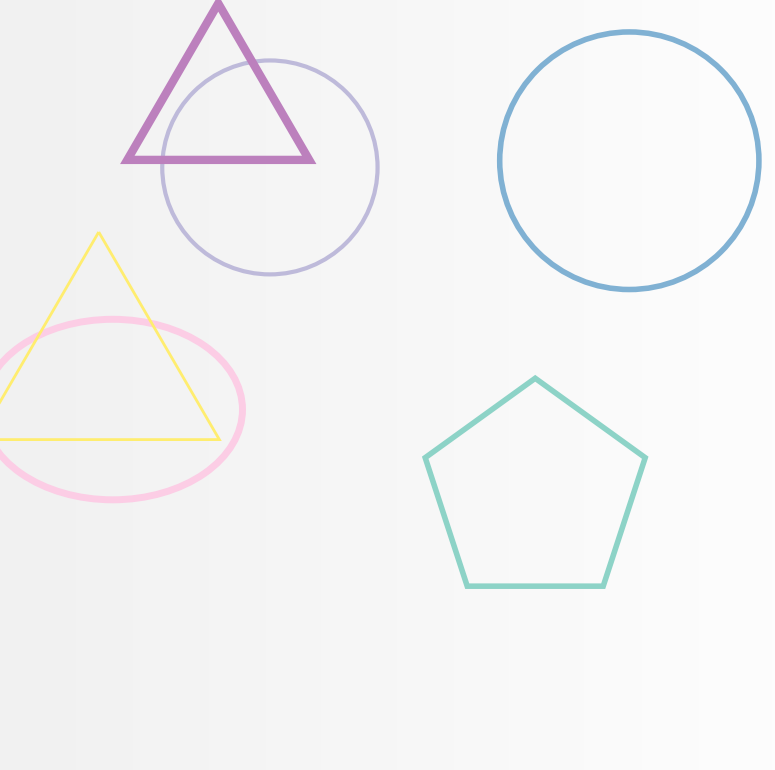[{"shape": "pentagon", "thickness": 2, "radius": 0.75, "center": [0.691, 0.359]}, {"shape": "circle", "thickness": 1.5, "radius": 0.69, "center": [0.348, 0.783]}, {"shape": "circle", "thickness": 2, "radius": 0.84, "center": [0.812, 0.791]}, {"shape": "oval", "thickness": 2.5, "radius": 0.84, "center": [0.145, 0.468]}, {"shape": "triangle", "thickness": 3, "radius": 0.68, "center": [0.282, 0.86]}, {"shape": "triangle", "thickness": 1, "radius": 0.9, "center": [0.127, 0.519]}]